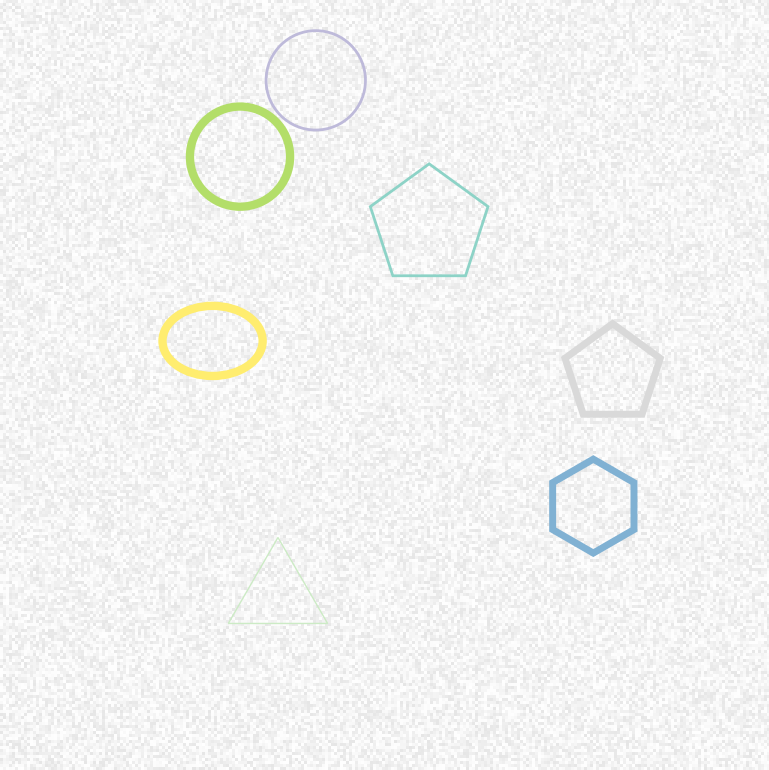[{"shape": "pentagon", "thickness": 1, "radius": 0.4, "center": [0.557, 0.707]}, {"shape": "circle", "thickness": 1, "radius": 0.32, "center": [0.41, 0.896]}, {"shape": "hexagon", "thickness": 2.5, "radius": 0.3, "center": [0.771, 0.343]}, {"shape": "circle", "thickness": 3, "radius": 0.33, "center": [0.312, 0.797]}, {"shape": "pentagon", "thickness": 2.5, "radius": 0.33, "center": [0.796, 0.515]}, {"shape": "triangle", "thickness": 0.5, "radius": 0.37, "center": [0.361, 0.228]}, {"shape": "oval", "thickness": 3, "radius": 0.33, "center": [0.276, 0.557]}]